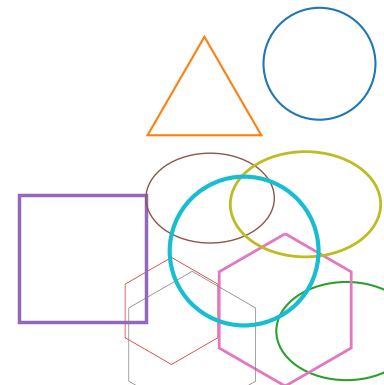[{"shape": "circle", "thickness": 1.5, "radius": 0.73, "center": [0.83, 0.834]}, {"shape": "triangle", "thickness": 1.5, "radius": 0.85, "center": [0.531, 0.734]}, {"shape": "oval", "thickness": 1.5, "radius": 0.91, "center": [0.9, 0.14]}, {"shape": "hexagon", "thickness": 0.5, "radius": 0.7, "center": [0.445, 0.192]}, {"shape": "square", "thickness": 2.5, "radius": 0.82, "center": [0.215, 0.329]}, {"shape": "oval", "thickness": 1, "radius": 0.83, "center": [0.546, 0.485]}, {"shape": "hexagon", "thickness": 2, "radius": 0.99, "center": [0.741, 0.195]}, {"shape": "hexagon", "thickness": 0.5, "radius": 0.95, "center": [0.499, 0.105]}, {"shape": "oval", "thickness": 2, "radius": 0.98, "center": [0.793, 0.469]}, {"shape": "circle", "thickness": 3, "radius": 0.97, "center": [0.634, 0.348]}]